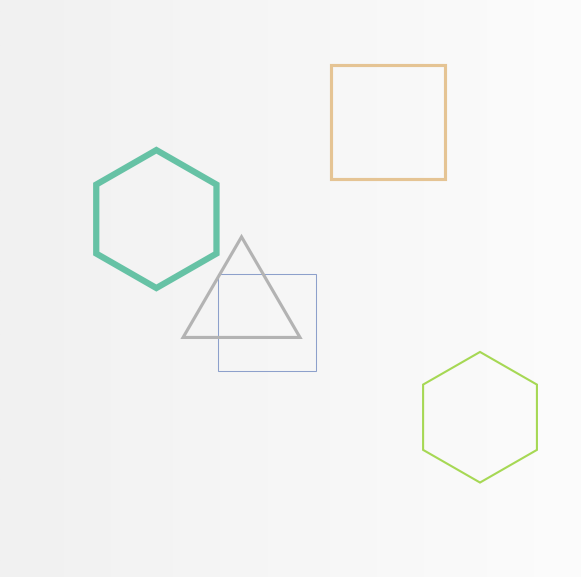[{"shape": "hexagon", "thickness": 3, "radius": 0.6, "center": [0.269, 0.62]}, {"shape": "square", "thickness": 0.5, "radius": 0.42, "center": [0.459, 0.441]}, {"shape": "hexagon", "thickness": 1, "radius": 0.57, "center": [0.826, 0.277]}, {"shape": "square", "thickness": 1.5, "radius": 0.49, "center": [0.667, 0.788]}, {"shape": "triangle", "thickness": 1.5, "radius": 0.58, "center": [0.416, 0.473]}]